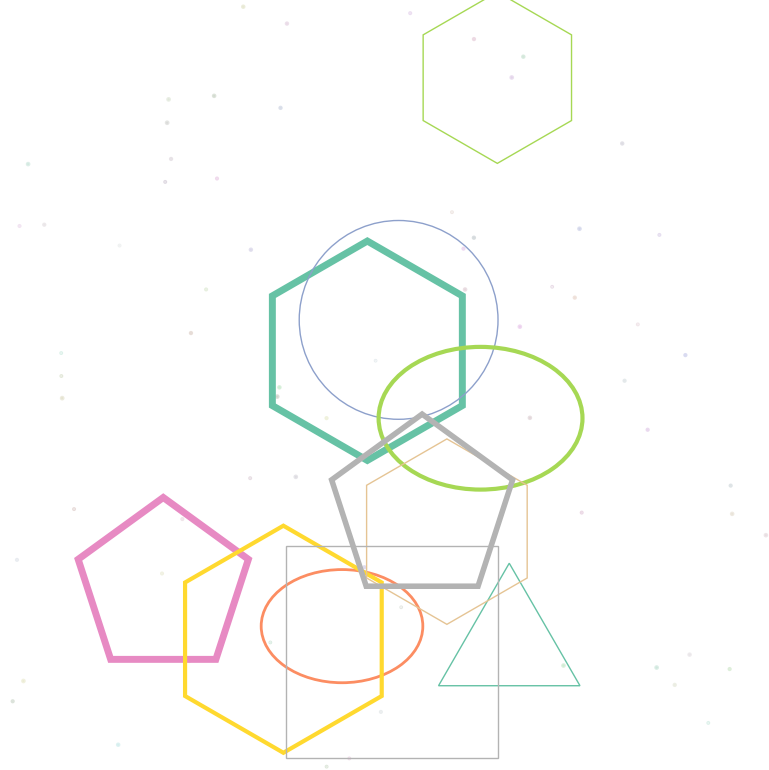[{"shape": "hexagon", "thickness": 2.5, "radius": 0.71, "center": [0.477, 0.545]}, {"shape": "triangle", "thickness": 0.5, "radius": 0.53, "center": [0.661, 0.162]}, {"shape": "oval", "thickness": 1, "radius": 0.52, "center": [0.444, 0.187]}, {"shape": "circle", "thickness": 0.5, "radius": 0.65, "center": [0.518, 0.585]}, {"shape": "pentagon", "thickness": 2.5, "radius": 0.58, "center": [0.212, 0.238]}, {"shape": "oval", "thickness": 1.5, "radius": 0.66, "center": [0.624, 0.457]}, {"shape": "hexagon", "thickness": 0.5, "radius": 0.56, "center": [0.646, 0.899]}, {"shape": "hexagon", "thickness": 1.5, "radius": 0.74, "center": [0.368, 0.17]}, {"shape": "hexagon", "thickness": 0.5, "radius": 0.6, "center": [0.58, 0.31]}, {"shape": "pentagon", "thickness": 2, "radius": 0.62, "center": [0.548, 0.339]}, {"shape": "square", "thickness": 0.5, "radius": 0.69, "center": [0.509, 0.153]}]